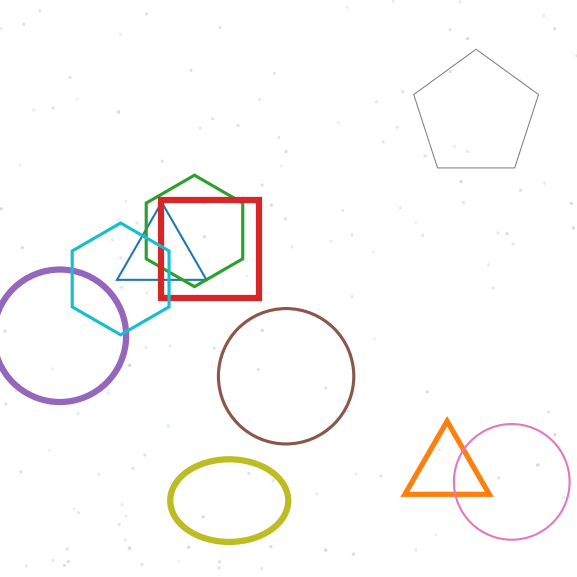[{"shape": "triangle", "thickness": 1, "radius": 0.45, "center": [0.28, 0.559]}, {"shape": "triangle", "thickness": 2.5, "radius": 0.42, "center": [0.774, 0.185]}, {"shape": "hexagon", "thickness": 1.5, "radius": 0.48, "center": [0.337, 0.599]}, {"shape": "square", "thickness": 3, "radius": 0.42, "center": [0.363, 0.567]}, {"shape": "circle", "thickness": 3, "radius": 0.57, "center": [0.104, 0.418]}, {"shape": "circle", "thickness": 1.5, "radius": 0.59, "center": [0.495, 0.348]}, {"shape": "circle", "thickness": 1, "radius": 0.5, "center": [0.886, 0.165]}, {"shape": "pentagon", "thickness": 0.5, "radius": 0.57, "center": [0.824, 0.8]}, {"shape": "oval", "thickness": 3, "radius": 0.51, "center": [0.397, 0.132]}, {"shape": "hexagon", "thickness": 1.5, "radius": 0.48, "center": [0.209, 0.516]}]